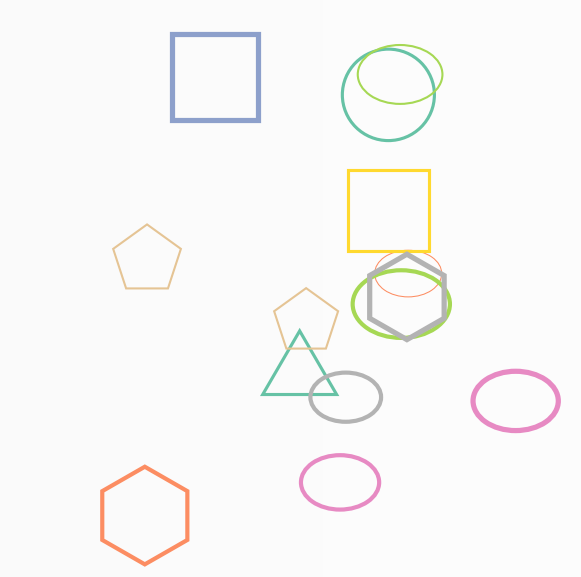[{"shape": "circle", "thickness": 1.5, "radius": 0.4, "center": [0.668, 0.835]}, {"shape": "triangle", "thickness": 1.5, "radius": 0.37, "center": [0.516, 0.353]}, {"shape": "hexagon", "thickness": 2, "radius": 0.42, "center": [0.249, 0.106]}, {"shape": "oval", "thickness": 0.5, "radius": 0.29, "center": [0.702, 0.525]}, {"shape": "square", "thickness": 2.5, "radius": 0.37, "center": [0.37, 0.865]}, {"shape": "oval", "thickness": 2, "radius": 0.34, "center": [0.585, 0.164]}, {"shape": "oval", "thickness": 2.5, "radius": 0.37, "center": [0.887, 0.305]}, {"shape": "oval", "thickness": 2, "radius": 0.42, "center": [0.69, 0.473]}, {"shape": "oval", "thickness": 1, "radius": 0.36, "center": [0.688, 0.87]}, {"shape": "square", "thickness": 1.5, "radius": 0.35, "center": [0.668, 0.635]}, {"shape": "pentagon", "thickness": 1, "radius": 0.29, "center": [0.527, 0.442]}, {"shape": "pentagon", "thickness": 1, "radius": 0.31, "center": [0.253, 0.549]}, {"shape": "oval", "thickness": 2, "radius": 0.3, "center": [0.595, 0.311]}, {"shape": "hexagon", "thickness": 2.5, "radius": 0.37, "center": [0.7, 0.485]}]